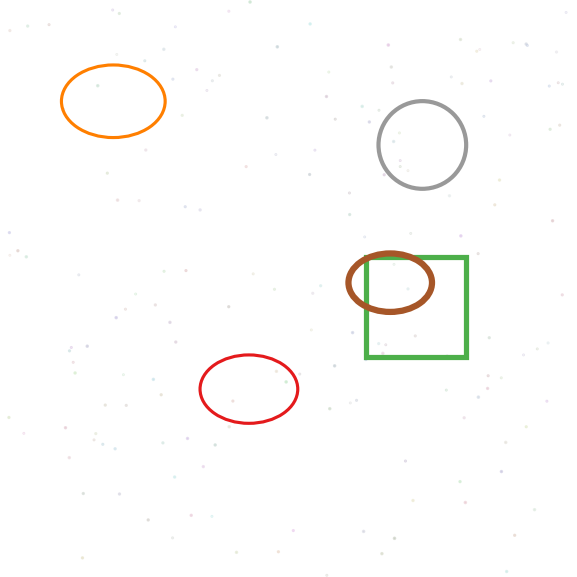[{"shape": "oval", "thickness": 1.5, "radius": 0.42, "center": [0.431, 0.325]}, {"shape": "square", "thickness": 2.5, "radius": 0.43, "center": [0.72, 0.468]}, {"shape": "oval", "thickness": 1.5, "radius": 0.45, "center": [0.196, 0.824]}, {"shape": "oval", "thickness": 3, "radius": 0.36, "center": [0.676, 0.51]}, {"shape": "circle", "thickness": 2, "radius": 0.38, "center": [0.731, 0.748]}]